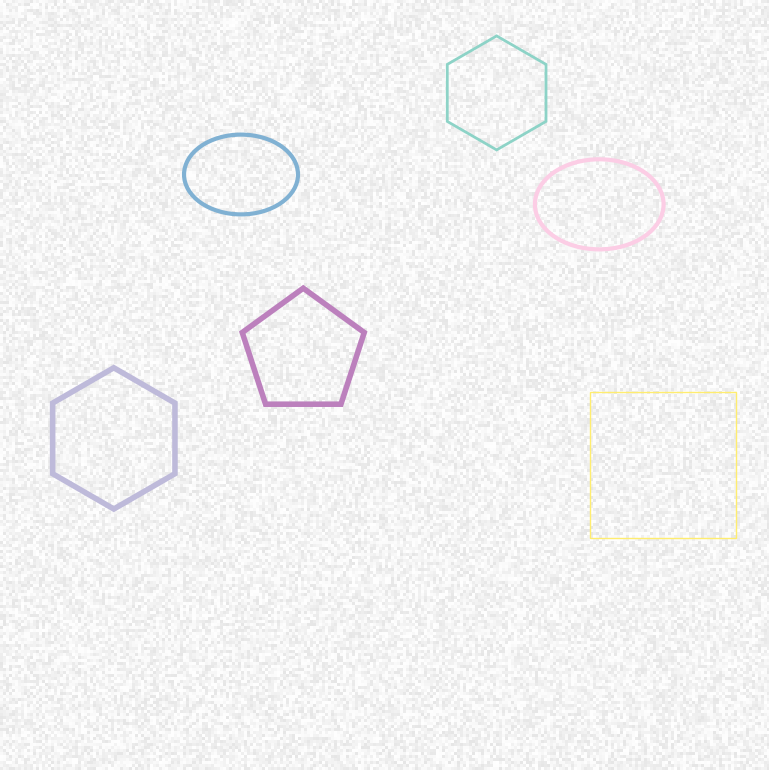[{"shape": "hexagon", "thickness": 1, "radius": 0.37, "center": [0.645, 0.879]}, {"shape": "hexagon", "thickness": 2, "radius": 0.46, "center": [0.148, 0.431]}, {"shape": "oval", "thickness": 1.5, "radius": 0.37, "center": [0.313, 0.773]}, {"shape": "oval", "thickness": 1.5, "radius": 0.42, "center": [0.778, 0.735]}, {"shape": "pentagon", "thickness": 2, "radius": 0.42, "center": [0.394, 0.542]}, {"shape": "square", "thickness": 0.5, "radius": 0.48, "center": [0.861, 0.396]}]